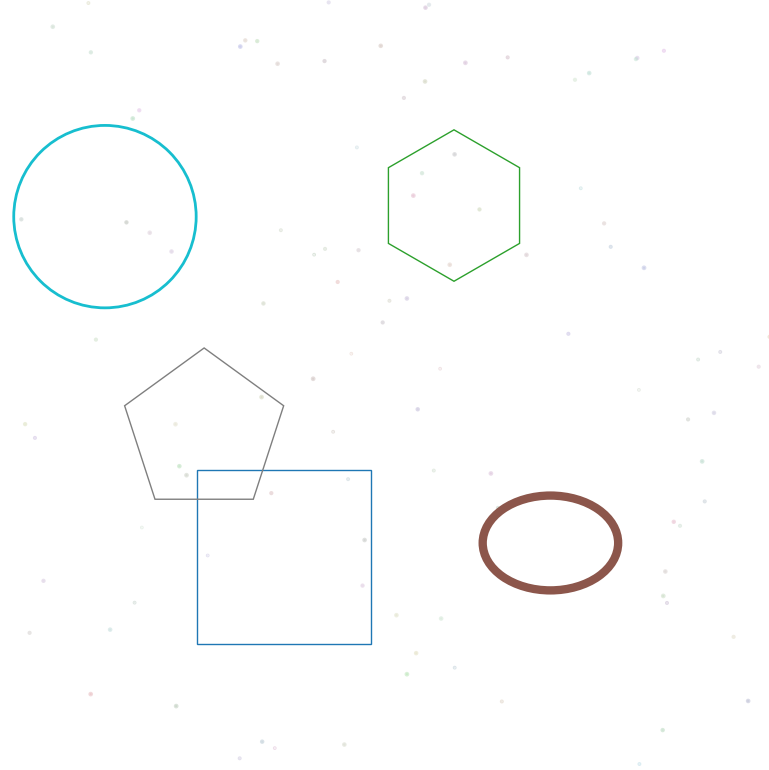[{"shape": "square", "thickness": 0.5, "radius": 0.56, "center": [0.369, 0.277]}, {"shape": "hexagon", "thickness": 0.5, "radius": 0.49, "center": [0.59, 0.733]}, {"shape": "oval", "thickness": 3, "radius": 0.44, "center": [0.715, 0.295]}, {"shape": "pentagon", "thickness": 0.5, "radius": 0.54, "center": [0.265, 0.439]}, {"shape": "circle", "thickness": 1, "radius": 0.59, "center": [0.136, 0.719]}]